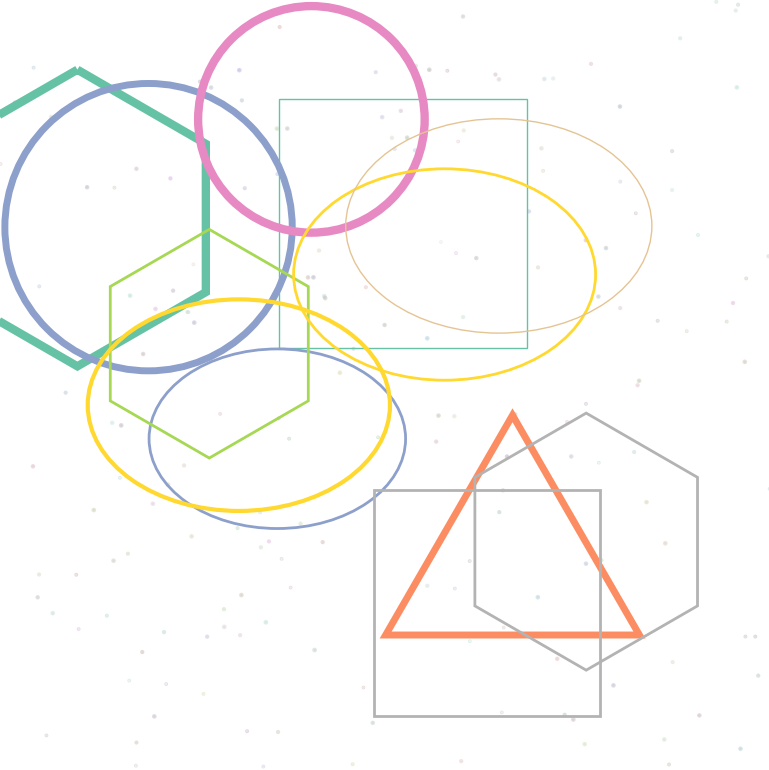[{"shape": "square", "thickness": 0.5, "radius": 0.81, "center": [0.523, 0.709]}, {"shape": "hexagon", "thickness": 3, "radius": 0.96, "center": [0.1, 0.717]}, {"shape": "triangle", "thickness": 2.5, "radius": 0.95, "center": [0.666, 0.27]}, {"shape": "oval", "thickness": 1, "radius": 0.83, "center": [0.36, 0.43]}, {"shape": "circle", "thickness": 2.5, "radius": 0.93, "center": [0.193, 0.705]}, {"shape": "circle", "thickness": 3, "radius": 0.74, "center": [0.404, 0.845]}, {"shape": "hexagon", "thickness": 1, "radius": 0.74, "center": [0.272, 0.554]}, {"shape": "oval", "thickness": 1, "radius": 0.98, "center": [0.577, 0.644]}, {"shape": "oval", "thickness": 1.5, "radius": 0.98, "center": [0.31, 0.474]}, {"shape": "oval", "thickness": 0.5, "radius": 0.99, "center": [0.648, 0.707]}, {"shape": "hexagon", "thickness": 1, "radius": 0.83, "center": [0.761, 0.297]}, {"shape": "square", "thickness": 1, "radius": 0.73, "center": [0.633, 0.217]}]